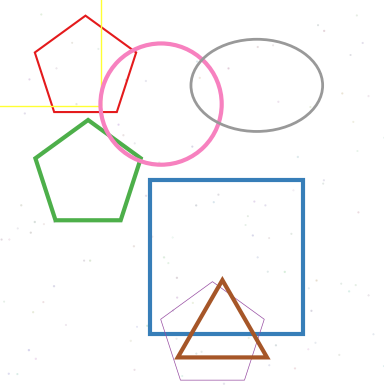[{"shape": "pentagon", "thickness": 1.5, "radius": 0.69, "center": [0.222, 0.821]}, {"shape": "square", "thickness": 3, "radius": 1.0, "center": [0.588, 0.333]}, {"shape": "pentagon", "thickness": 3, "radius": 0.72, "center": [0.229, 0.544]}, {"shape": "pentagon", "thickness": 0.5, "radius": 0.71, "center": [0.552, 0.127]}, {"shape": "square", "thickness": 1, "radius": 0.8, "center": [0.102, 0.885]}, {"shape": "triangle", "thickness": 3, "radius": 0.67, "center": [0.578, 0.139]}, {"shape": "circle", "thickness": 3, "radius": 0.79, "center": [0.418, 0.73]}, {"shape": "oval", "thickness": 2, "radius": 0.86, "center": [0.667, 0.778]}]